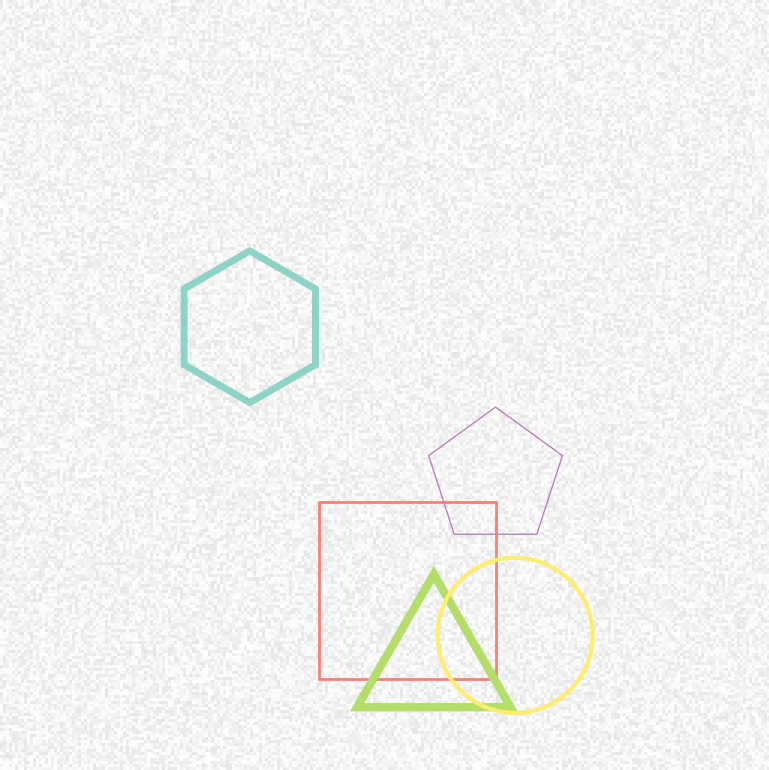[{"shape": "hexagon", "thickness": 2.5, "radius": 0.49, "center": [0.324, 0.576]}, {"shape": "square", "thickness": 1, "radius": 0.57, "center": [0.529, 0.233]}, {"shape": "triangle", "thickness": 3, "radius": 0.58, "center": [0.563, 0.139]}, {"shape": "pentagon", "thickness": 0.5, "radius": 0.46, "center": [0.644, 0.38]}, {"shape": "circle", "thickness": 1.5, "radius": 0.5, "center": [0.669, 0.175]}]